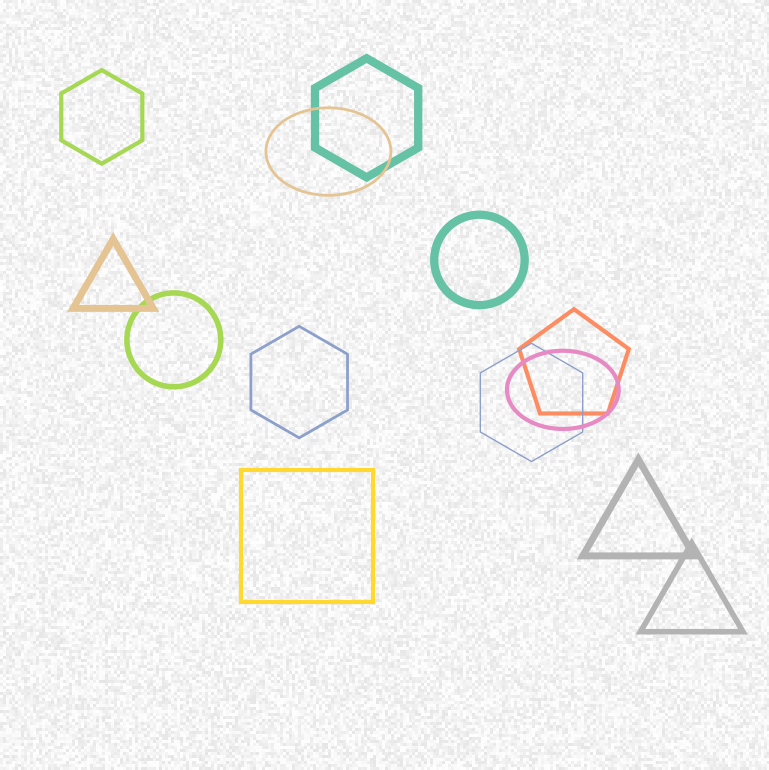[{"shape": "hexagon", "thickness": 3, "radius": 0.39, "center": [0.476, 0.847]}, {"shape": "circle", "thickness": 3, "radius": 0.29, "center": [0.623, 0.662]}, {"shape": "pentagon", "thickness": 1.5, "radius": 0.37, "center": [0.745, 0.524]}, {"shape": "hexagon", "thickness": 1, "radius": 0.36, "center": [0.389, 0.504]}, {"shape": "hexagon", "thickness": 0.5, "radius": 0.38, "center": [0.69, 0.477]}, {"shape": "oval", "thickness": 1.5, "radius": 0.36, "center": [0.731, 0.494]}, {"shape": "hexagon", "thickness": 1.5, "radius": 0.3, "center": [0.132, 0.848]}, {"shape": "circle", "thickness": 2, "radius": 0.3, "center": [0.226, 0.559]}, {"shape": "square", "thickness": 1.5, "radius": 0.43, "center": [0.399, 0.304]}, {"shape": "triangle", "thickness": 2.5, "radius": 0.3, "center": [0.147, 0.63]}, {"shape": "oval", "thickness": 1, "radius": 0.41, "center": [0.427, 0.803]}, {"shape": "triangle", "thickness": 2.5, "radius": 0.42, "center": [0.829, 0.32]}, {"shape": "triangle", "thickness": 2, "radius": 0.38, "center": [0.898, 0.218]}]